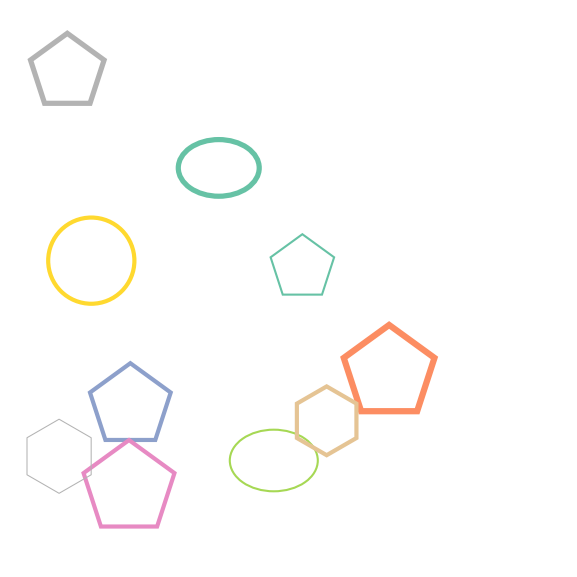[{"shape": "pentagon", "thickness": 1, "radius": 0.29, "center": [0.524, 0.536]}, {"shape": "oval", "thickness": 2.5, "radius": 0.35, "center": [0.379, 0.708]}, {"shape": "pentagon", "thickness": 3, "radius": 0.41, "center": [0.674, 0.354]}, {"shape": "pentagon", "thickness": 2, "radius": 0.37, "center": [0.226, 0.297]}, {"shape": "pentagon", "thickness": 2, "radius": 0.41, "center": [0.223, 0.154]}, {"shape": "oval", "thickness": 1, "radius": 0.38, "center": [0.474, 0.202]}, {"shape": "circle", "thickness": 2, "radius": 0.37, "center": [0.158, 0.548]}, {"shape": "hexagon", "thickness": 2, "radius": 0.3, "center": [0.566, 0.27]}, {"shape": "pentagon", "thickness": 2.5, "radius": 0.33, "center": [0.117, 0.874]}, {"shape": "hexagon", "thickness": 0.5, "radius": 0.32, "center": [0.102, 0.209]}]